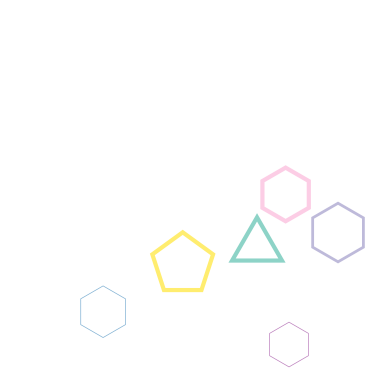[{"shape": "triangle", "thickness": 3, "radius": 0.37, "center": [0.668, 0.361]}, {"shape": "hexagon", "thickness": 2, "radius": 0.38, "center": [0.878, 0.396]}, {"shape": "hexagon", "thickness": 0.5, "radius": 0.34, "center": [0.268, 0.19]}, {"shape": "hexagon", "thickness": 3, "radius": 0.35, "center": [0.742, 0.495]}, {"shape": "hexagon", "thickness": 0.5, "radius": 0.29, "center": [0.751, 0.105]}, {"shape": "pentagon", "thickness": 3, "radius": 0.41, "center": [0.475, 0.314]}]